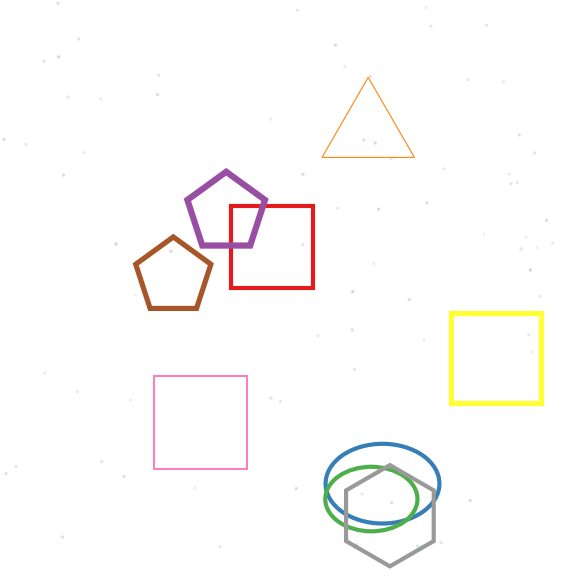[{"shape": "square", "thickness": 2, "radius": 0.36, "center": [0.471, 0.571]}, {"shape": "oval", "thickness": 2, "radius": 0.49, "center": [0.662, 0.162]}, {"shape": "oval", "thickness": 2, "radius": 0.4, "center": [0.643, 0.135]}, {"shape": "pentagon", "thickness": 3, "radius": 0.35, "center": [0.392, 0.631]}, {"shape": "triangle", "thickness": 0.5, "radius": 0.46, "center": [0.638, 0.773]}, {"shape": "square", "thickness": 2.5, "radius": 0.39, "center": [0.859, 0.38]}, {"shape": "pentagon", "thickness": 2.5, "radius": 0.34, "center": [0.3, 0.52]}, {"shape": "square", "thickness": 1, "radius": 0.4, "center": [0.348, 0.267]}, {"shape": "hexagon", "thickness": 2, "radius": 0.44, "center": [0.675, 0.106]}]